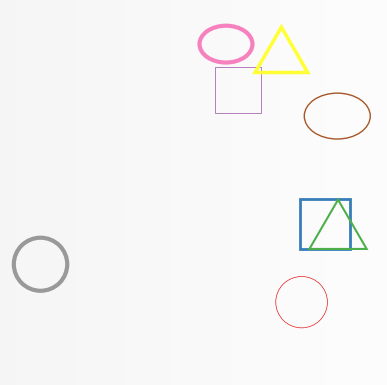[{"shape": "circle", "thickness": 0.5, "radius": 0.33, "center": [0.778, 0.215]}, {"shape": "square", "thickness": 2, "radius": 0.32, "center": [0.839, 0.418]}, {"shape": "triangle", "thickness": 1.5, "radius": 0.43, "center": [0.872, 0.396]}, {"shape": "square", "thickness": 0.5, "radius": 0.3, "center": [0.615, 0.766]}, {"shape": "triangle", "thickness": 2.5, "radius": 0.39, "center": [0.726, 0.851]}, {"shape": "oval", "thickness": 1, "radius": 0.43, "center": [0.87, 0.698]}, {"shape": "oval", "thickness": 3, "radius": 0.34, "center": [0.583, 0.885]}, {"shape": "circle", "thickness": 3, "radius": 0.34, "center": [0.105, 0.314]}]